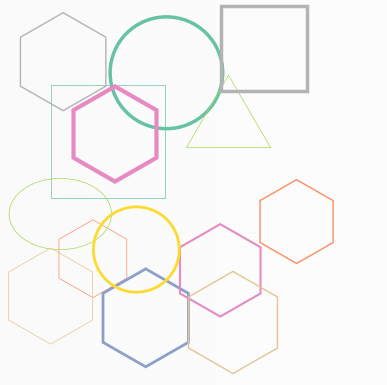[{"shape": "circle", "thickness": 2.5, "radius": 0.73, "center": [0.429, 0.811]}, {"shape": "square", "thickness": 0.5, "radius": 0.73, "center": [0.28, 0.633]}, {"shape": "hexagon", "thickness": 1, "radius": 0.54, "center": [0.765, 0.424]}, {"shape": "hexagon", "thickness": 0.5, "radius": 0.51, "center": [0.24, 0.328]}, {"shape": "hexagon", "thickness": 2, "radius": 0.64, "center": [0.376, 0.174]}, {"shape": "hexagon", "thickness": 3, "radius": 0.62, "center": [0.297, 0.652]}, {"shape": "hexagon", "thickness": 1.5, "radius": 0.6, "center": [0.568, 0.298]}, {"shape": "oval", "thickness": 0.5, "radius": 0.66, "center": [0.156, 0.444]}, {"shape": "triangle", "thickness": 0.5, "radius": 0.63, "center": [0.59, 0.679]}, {"shape": "circle", "thickness": 2, "radius": 0.55, "center": [0.352, 0.352]}, {"shape": "hexagon", "thickness": 0.5, "radius": 0.62, "center": [0.131, 0.231]}, {"shape": "hexagon", "thickness": 1, "radius": 0.66, "center": [0.601, 0.162]}, {"shape": "hexagon", "thickness": 1, "radius": 0.64, "center": [0.163, 0.84]}, {"shape": "square", "thickness": 2.5, "radius": 0.55, "center": [0.68, 0.874]}]